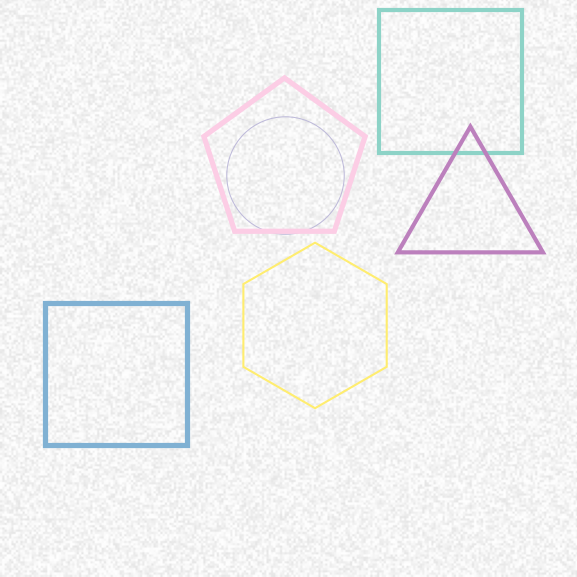[{"shape": "square", "thickness": 2, "radius": 0.62, "center": [0.78, 0.858]}, {"shape": "circle", "thickness": 0.5, "radius": 0.51, "center": [0.494, 0.695]}, {"shape": "square", "thickness": 2.5, "radius": 0.61, "center": [0.201, 0.351]}, {"shape": "pentagon", "thickness": 2.5, "radius": 0.73, "center": [0.493, 0.717]}, {"shape": "triangle", "thickness": 2, "radius": 0.73, "center": [0.814, 0.635]}, {"shape": "hexagon", "thickness": 1, "radius": 0.72, "center": [0.546, 0.436]}]